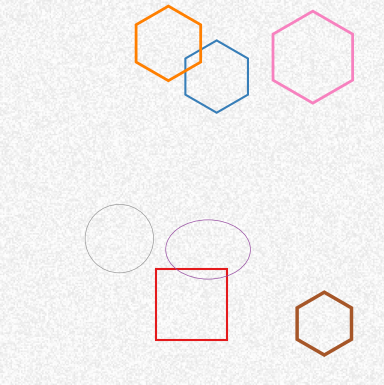[{"shape": "square", "thickness": 1.5, "radius": 0.46, "center": [0.497, 0.209]}, {"shape": "hexagon", "thickness": 1.5, "radius": 0.47, "center": [0.563, 0.801]}, {"shape": "oval", "thickness": 0.5, "radius": 0.55, "center": [0.54, 0.352]}, {"shape": "hexagon", "thickness": 2, "radius": 0.48, "center": [0.437, 0.887]}, {"shape": "hexagon", "thickness": 2.5, "radius": 0.41, "center": [0.842, 0.159]}, {"shape": "hexagon", "thickness": 2, "radius": 0.6, "center": [0.813, 0.852]}, {"shape": "circle", "thickness": 0.5, "radius": 0.44, "center": [0.31, 0.38]}]